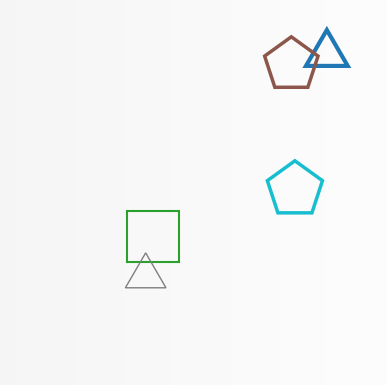[{"shape": "triangle", "thickness": 3, "radius": 0.31, "center": [0.843, 0.86]}, {"shape": "square", "thickness": 1.5, "radius": 0.33, "center": [0.395, 0.386]}, {"shape": "pentagon", "thickness": 2.5, "radius": 0.36, "center": [0.752, 0.832]}, {"shape": "triangle", "thickness": 1, "radius": 0.3, "center": [0.376, 0.283]}, {"shape": "pentagon", "thickness": 2.5, "radius": 0.37, "center": [0.761, 0.508]}]